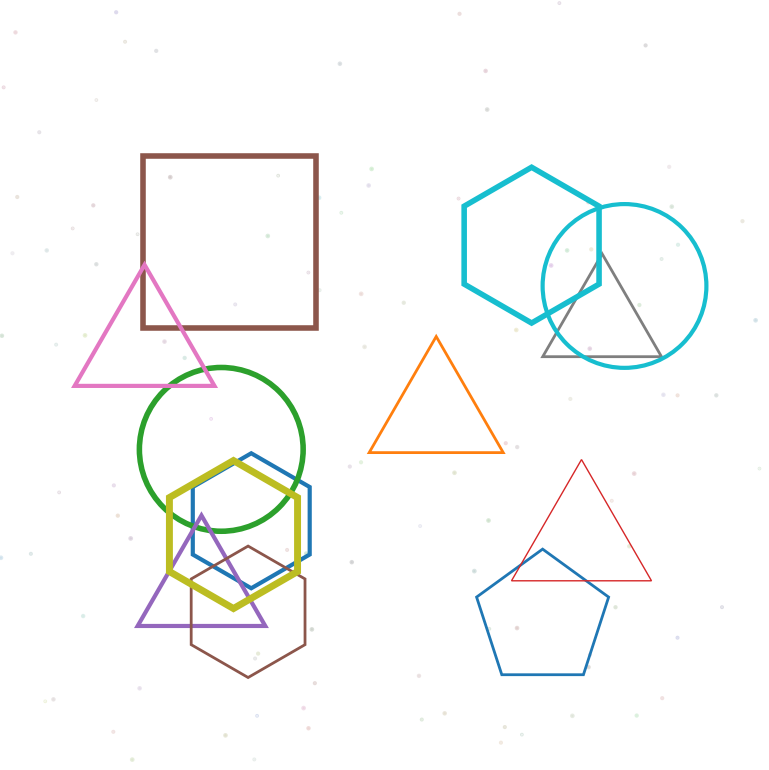[{"shape": "hexagon", "thickness": 1.5, "radius": 0.44, "center": [0.326, 0.324]}, {"shape": "pentagon", "thickness": 1, "radius": 0.45, "center": [0.705, 0.197]}, {"shape": "triangle", "thickness": 1, "radius": 0.5, "center": [0.567, 0.462]}, {"shape": "circle", "thickness": 2, "radius": 0.53, "center": [0.287, 0.416]}, {"shape": "triangle", "thickness": 0.5, "radius": 0.52, "center": [0.755, 0.298]}, {"shape": "triangle", "thickness": 1.5, "radius": 0.48, "center": [0.262, 0.235]}, {"shape": "square", "thickness": 2, "radius": 0.56, "center": [0.298, 0.685]}, {"shape": "hexagon", "thickness": 1, "radius": 0.43, "center": [0.322, 0.205]}, {"shape": "triangle", "thickness": 1.5, "radius": 0.52, "center": [0.188, 0.551]}, {"shape": "triangle", "thickness": 1, "radius": 0.45, "center": [0.782, 0.581]}, {"shape": "hexagon", "thickness": 2.5, "radius": 0.48, "center": [0.303, 0.306]}, {"shape": "circle", "thickness": 1.5, "radius": 0.53, "center": [0.811, 0.629]}, {"shape": "hexagon", "thickness": 2, "radius": 0.51, "center": [0.69, 0.682]}]